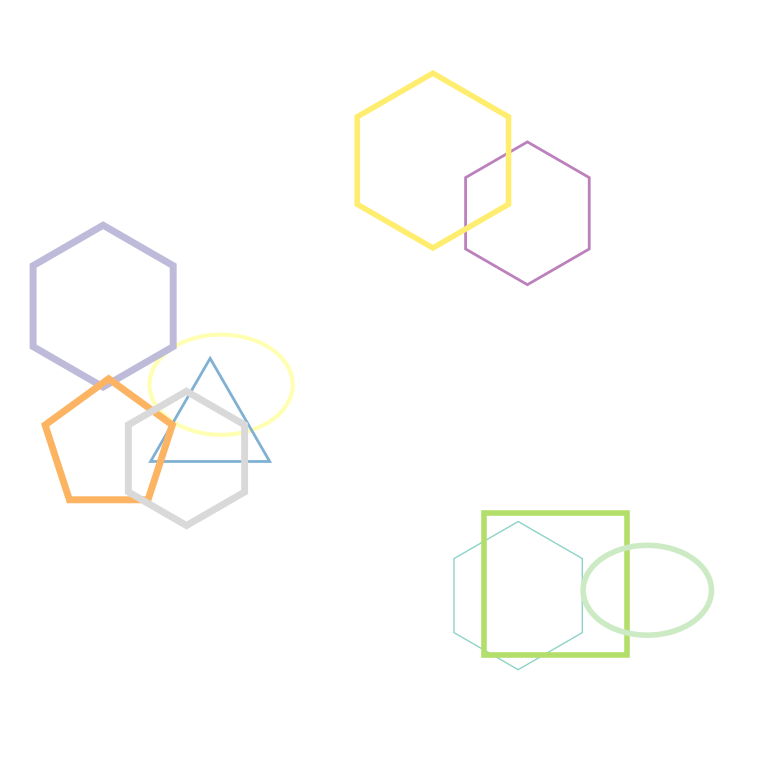[{"shape": "hexagon", "thickness": 0.5, "radius": 0.48, "center": [0.673, 0.226]}, {"shape": "oval", "thickness": 1.5, "radius": 0.46, "center": [0.287, 0.5]}, {"shape": "hexagon", "thickness": 2.5, "radius": 0.53, "center": [0.134, 0.602]}, {"shape": "triangle", "thickness": 1, "radius": 0.45, "center": [0.273, 0.445]}, {"shape": "pentagon", "thickness": 2.5, "radius": 0.43, "center": [0.141, 0.421]}, {"shape": "square", "thickness": 2, "radius": 0.46, "center": [0.721, 0.241]}, {"shape": "hexagon", "thickness": 2.5, "radius": 0.44, "center": [0.242, 0.405]}, {"shape": "hexagon", "thickness": 1, "radius": 0.46, "center": [0.685, 0.723]}, {"shape": "oval", "thickness": 2, "radius": 0.42, "center": [0.841, 0.233]}, {"shape": "hexagon", "thickness": 2, "radius": 0.57, "center": [0.562, 0.791]}]